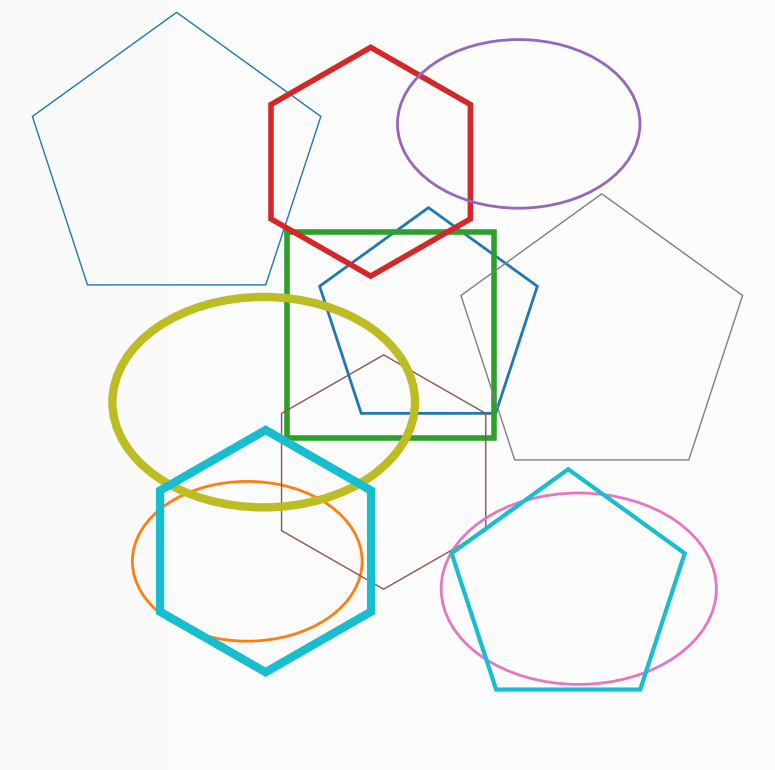[{"shape": "pentagon", "thickness": 1, "radius": 0.74, "center": [0.553, 0.583]}, {"shape": "pentagon", "thickness": 0.5, "radius": 0.98, "center": [0.228, 0.788]}, {"shape": "oval", "thickness": 1, "radius": 0.74, "center": [0.319, 0.271]}, {"shape": "square", "thickness": 2, "radius": 0.67, "center": [0.504, 0.564]}, {"shape": "hexagon", "thickness": 2, "radius": 0.74, "center": [0.478, 0.79]}, {"shape": "oval", "thickness": 1, "radius": 0.78, "center": [0.669, 0.839]}, {"shape": "hexagon", "thickness": 0.5, "radius": 0.76, "center": [0.495, 0.387]}, {"shape": "oval", "thickness": 1, "radius": 0.89, "center": [0.747, 0.235]}, {"shape": "pentagon", "thickness": 0.5, "radius": 0.96, "center": [0.776, 0.557]}, {"shape": "oval", "thickness": 3, "radius": 0.98, "center": [0.34, 0.478]}, {"shape": "hexagon", "thickness": 3, "radius": 0.79, "center": [0.343, 0.284]}, {"shape": "pentagon", "thickness": 1.5, "radius": 0.79, "center": [0.733, 0.232]}]